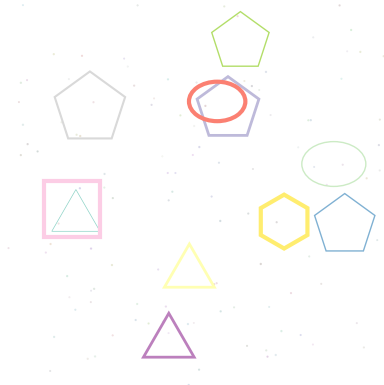[{"shape": "triangle", "thickness": 0.5, "radius": 0.36, "center": [0.197, 0.435]}, {"shape": "triangle", "thickness": 2, "radius": 0.37, "center": [0.492, 0.291]}, {"shape": "pentagon", "thickness": 2, "radius": 0.42, "center": [0.592, 0.717]}, {"shape": "oval", "thickness": 3, "radius": 0.37, "center": [0.564, 0.737]}, {"shape": "pentagon", "thickness": 1, "radius": 0.41, "center": [0.895, 0.415]}, {"shape": "pentagon", "thickness": 1, "radius": 0.39, "center": [0.624, 0.891]}, {"shape": "square", "thickness": 3, "radius": 0.37, "center": [0.187, 0.457]}, {"shape": "pentagon", "thickness": 1.5, "radius": 0.48, "center": [0.234, 0.718]}, {"shape": "triangle", "thickness": 2, "radius": 0.38, "center": [0.438, 0.11]}, {"shape": "oval", "thickness": 1, "radius": 0.42, "center": [0.867, 0.574]}, {"shape": "hexagon", "thickness": 3, "radius": 0.35, "center": [0.738, 0.424]}]